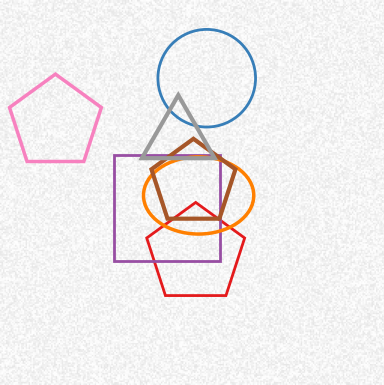[{"shape": "pentagon", "thickness": 2, "radius": 0.67, "center": [0.508, 0.34]}, {"shape": "circle", "thickness": 2, "radius": 0.63, "center": [0.537, 0.797]}, {"shape": "square", "thickness": 2, "radius": 0.69, "center": [0.433, 0.459]}, {"shape": "oval", "thickness": 2.5, "radius": 0.72, "center": [0.516, 0.492]}, {"shape": "pentagon", "thickness": 3, "radius": 0.57, "center": [0.502, 0.525]}, {"shape": "pentagon", "thickness": 2.5, "radius": 0.63, "center": [0.144, 0.682]}, {"shape": "triangle", "thickness": 3, "radius": 0.55, "center": [0.463, 0.644]}]